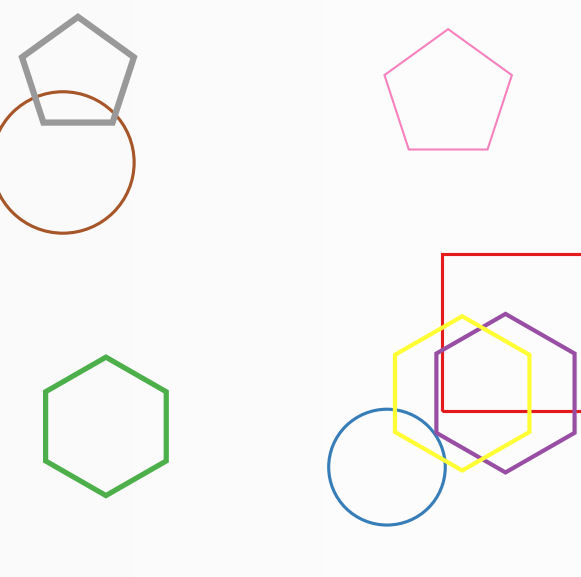[{"shape": "square", "thickness": 1.5, "radius": 0.68, "center": [0.896, 0.423]}, {"shape": "circle", "thickness": 1.5, "radius": 0.5, "center": [0.666, 0.19]}, {"shape": "hexagon", "thickness": 2.5, "radius": 0.6, "center": [0.182, 0.261]}, {"shape": "hexagon", "thickness": 2, "radius": 0.69, "center": [0.87, 0.318]}, {"shape": "hexagon", "thickness": 2, "radius": 0.67, "center": [0.795, 0.318]}, {"shape": "circle", "thickness": 1.5, "radius": 0.61, "center": [0.108, 0.718]}, {"shape": "pentagon", "thickness": 1, "radius": 0.58, "center": [0.771, 0.833]}, {"shape": "pentagon", "thickness": 3, "radius": 0.51, "center": [0.134, 0.869]}]